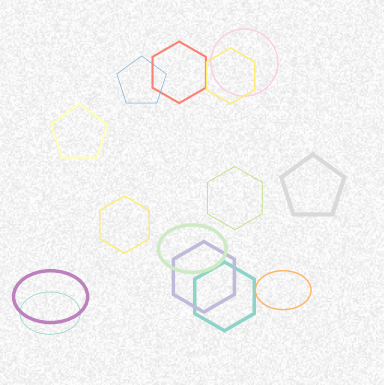[{"shape": "hexagon", "thickness": 2.5, "radius": 0.45, "center": [0.583, 0.23]}, {"shape": "oval", "thickness": 0.5, "radius": 0.39, "center": [0.13, 0.187]}, {"shape": "pentagon", "thickness": 1.5, "radius": 0.38, "center": [0.206, 0.653]}, {"shape": "hexagon", "thickness": 2.5, "radius": 0.46, "center": [0.53, 0.281]}, {"shape": "hexagon", "thickness": 1.5, "radius": 0.4, "center": [0.465, 0.812]}, {"shape": "pentagon", "thickness": 0.5, "radius": 0.34, "center": [0.368, 0.787]}, {"shape": "oval", "thickness": 1, "radius": 0.36, "center": [0.736, 0.246]}, {"shape": "hexagon", "thickness": 0.5, "radius": 0.41, "center": [0.61, 0.485]}, {"shape": "circle", "thickness": 1, "radius": 0.44, "center": [0.635, 0.838]}, {"shape": "pentagon", "thickness": 3, "radius": 0.43, "center": [0.813, 0.513]}, {"shape": "oval", "thickness": 2.5, "radius": 0.48, "center": [0.131, 0.229]}, {"shape": "oval", "thickness": 2.5, "radius": 0.44, "center": [0.499, 0.354]}, {"shape": "hexagon", "thickness": 1, "radius": 0.36, "center": [0.599, 0.803]}, {"shape": "hexagon", "thickness": 1, "radius": 0.37, "center": [0.323, 0.417]}]